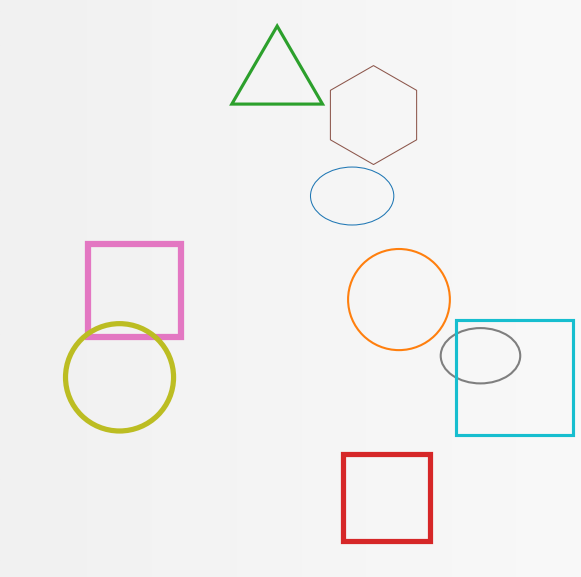[{"shape": "oval", "thickness": 0.5, "radius": 0.36, "center": [0.606, 0.66]}, {"shape": "circle", "thickness": 1, "radius": 0.44, "center": [0.686, 0.48]}, {"shape": "triangle", "thickness": 1.5, "radius": 0.45, "center": [0.477, 0.864]}, {"shape": "square", "thickness": 2.5, "radius": 0.37, "center": [0.666, 0.138]}, {"shape": "hexagon", "thickness": 0.5, "radius": 0.43, "center": [0.643, 0.8]}, {"shape": "square", "thickness": 3, "radius": 0.4, "center": [0.232, 0.496]}, {"shape": "oval", "thickness": 1, "radius": 0.34, "center": [0.827, 0.383]}, {"shape": "circle", "thickness": 2.5, "radius": 0.46, "center": [0.206, 0.346]}, {"shape": "square", "thickness": 1.5, "radius": 0.5, "center": [0.885, 0.345]}]